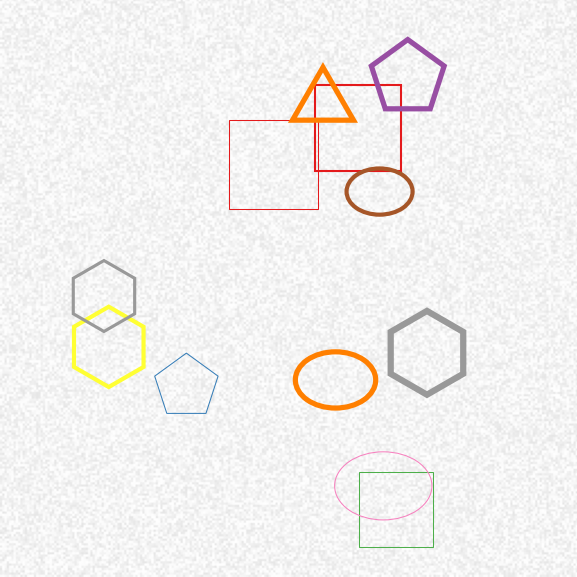[{"shape": "square", "thickness": 1, "radius": 0.37, "center": [0.62, 0.777]}, {"shape": "square", "thickness": 0.5, "radius": 0.38, "center": [0.474, 0.714]}, {"shape": "pentagon", "thickness": 0.5, "radius": 0.29, "center": [0.323, 0.33]}, {"shape": "square", "thickness": 0.5, "radius": 0.32, "center": [0.686, 0.117]}, {"shape": "pentagon", "thickness": 2.5, "radius": 0.33, "center": [0.706, 0.864]}, {"shape": "triangle", "thickness": 2.5, "radius": 0.31, "center": [0.559, 0.822]}, {"shape": "oval", "thickness": 2.5, "radius": 0.35, "center": [0.581, 0.341]}, {"shape": "hexagon", "thickness": 2, "radius": 0.35, "center": [0.188, 0.398]}, {"shape": "oval", "thickness": 2, "radius": 0.29, "center": [0.657, 0.667]}, {"shape": "oval", "thickness": 0.5, "radius": 0.42, "center": [0.664, 0.158]}, {"shape": "hexagon", "thickness": 1.5, "radius": 0.31, "center": [0.18, 0.487]}, {"shape": "hexagon", "thickness": 3, "radius": 0.36, "center": [0.739, 0.388]}]